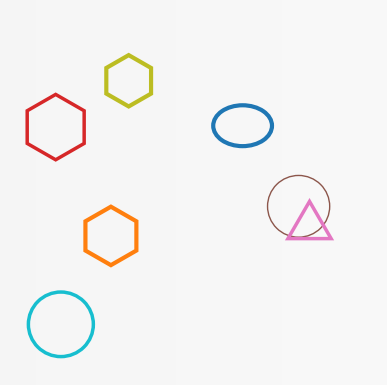[{"shape": "oval", "thickness": 3, "radius": 0.38, "center": [0.626, 0.673]}, {"shape": "hexagon", "thickness": 3, "radius": 0.38, "center": [0.286, 0.387]}, {"shape": "hexagon", "thickness": 2.5, "radius": 0.42, "center": [0.144, 0.67]}, {"shape": "circle", "thickness": 1, "radius": 0.4, "center": [0.771, 0.464]}, {"shape": "triangle", "thickness": 2.5, "radius": 0.32, "center": [0.799, 0.412]}, {"shape": "hexagon", "thickness": 3, "radius": 0.33, "center": [0.332, 0.79]}, {"shape": "circle", "thickness": 2.5, "radius": 0.42, "center": [0.157, 0.158]}]